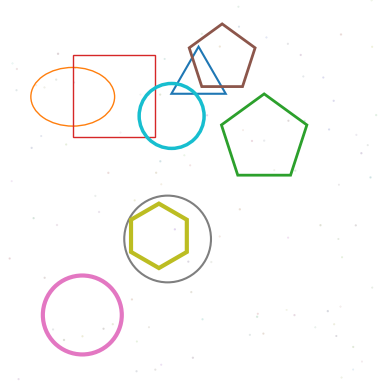[{"shape": "triangle", "thickness": 1.5, "radius": 0.41, "center": [0.516, 0.797]}, {"shape": "oval", "thickness": 1, "radius": 0.54, "center": [0.189, 0.749]}, {"shape": "pentagon", "thickness": 2, "radius": 0.58, "center": [0.686, 0.639]}, {"shape": "square", "thickness": 1, "radius": 0.53, "center": [0.296, 0.75]}, {"shape": "pentagon", "thickness": 2, "radius": 0.45, "center": [0.577, 0.848]}, {"shape": "circle", "thickness": 3, "radius": 0.51, "center": [0.214, 0.182]}, {"shape": "circle", "thickness": 1.5, "radius": 0.56, "center": [0.435, 0.379]}, {"shape": "hexagon", "thickness": 3, "radius": 0.42, "center": [0.413, 0.387]}, {"shape": "circle", "thickness": 2.5, "radius": 0.42, "center": [0.446, 0.699]}]